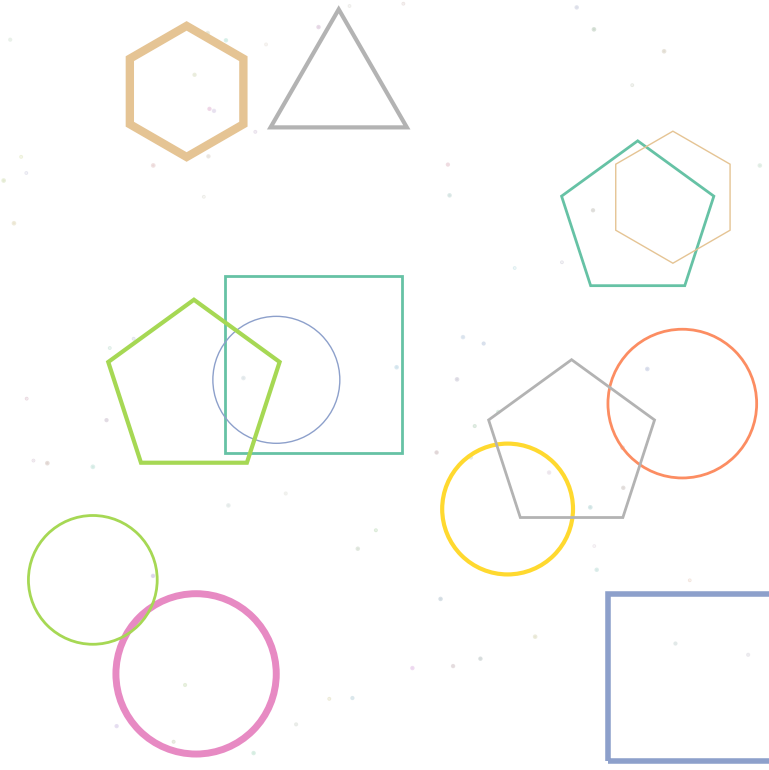[{"shape": "square", "thickness": 1, "radius": 0.58, "center": [0.407, 0.527]}, {"shape": "pentagon", "thickness": 1, "radius": 0.52, "center": [0.828, 0.713]}, {"shape": "circle", "thickness": 1, "radius": 0.48, "center": [0.886, 0.476]}, {"shape": "square", "thickness": 2, "radius": 0.54, "center": [0.898, 0.12]}, {"shape": "circle", "thickness": 0.5, "radius": 0.41, "center": [0.359, 0.507]}, {"shape": "circle", "thickness": 2.5, "radius": 0.52, "center": [0.255, 0.125]}, {"shape": "pentagon", "thickness": 1.5, "radius": 0.59, "center": [0.252, 0.494]}, {"shape": "circle", "thickness": 1, "radius": 0.42, "center": [0.121, 0.247]}, {"shape": "circle", "thickness": 1.5, "radius": 0.42, "center": [0.659, 0.339]}, {"shape": "hexagon", "thickness": 0.5, "radius": 0.43, "center": [0.874, 0.744]}, {"shape": "hexagon", "thickness": 3, "radius": 0.43, "center": [0.242, 0.881]}, {"shape": "pentagon", "thickness": 1, "radius": 0.57, "center": [0.742, 0.42]}, {"shape": "triangle", "thickness": 1.5, "radius": 0.51, "center": [0.44, 0.886]}]